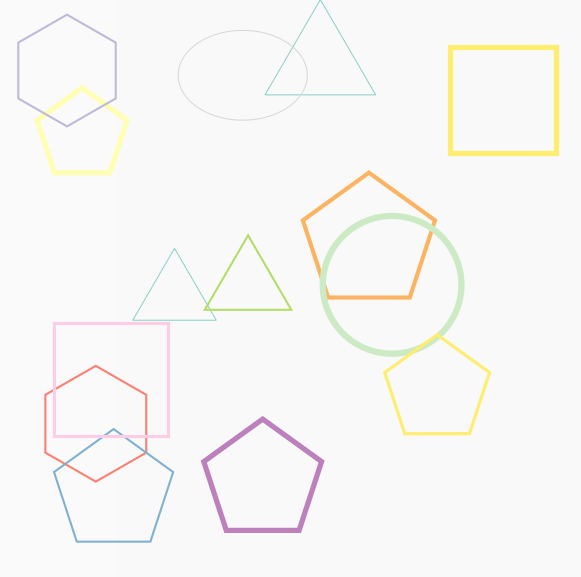[{"shape": "triangle", "thickness": 0.5, "radius": 0.42, "center": [0.3, 0.486]}, {"shape": "triangle", "thickness": 0.5, "radius": 0.55, "center": [0.551, 0.89]}, {"shape": "pentagon", "thickness": 2.5, "radius": 0.41, "center": [0.141, 0.766]}, {"shape": "hexagon", "thickness": 1, "radius": 0.48, "center": [0.115, 0.877]}, {"shape": "hexagon", "thickness": 1, "radius": 0.5, "center": [0.165, 0.265]}, {"shape": "pentagon", "thickness": 1, "radius": 0.54, "center": [0.195, 0.148]}, {"shape": "pentagon", "thickness": 2, "radius": 0.6, "center": [0.635, 0.581]}, {"shape": "triangle", "thickness": 1, "radius": 0.43, "center": [0.427, 0.506]}, {"shape": "square", "thickness": 1.5, "radius": 0.49, "center": [0.191, 0.341]}, {"shape": "oval", "thickness": 0.5, "radius": 0.56, "center": [0.418, 0.869]}, {"shape": "pentagon", "thickness": 2.5, "radius": 0.53, "center": [0.452, 0.167]}, {"shape": "circle", "thickness": 3, "radius": 0.6, "center": [0.675, 0.506]}, {"shape": "pentagon", "thickness": 1.5, "radius": 0.47, "center": [0.752, 0.325]}, {"shape": "square", "thickness": 2.5, "radius": 0.46, "center": [0.866, 0.826]}]